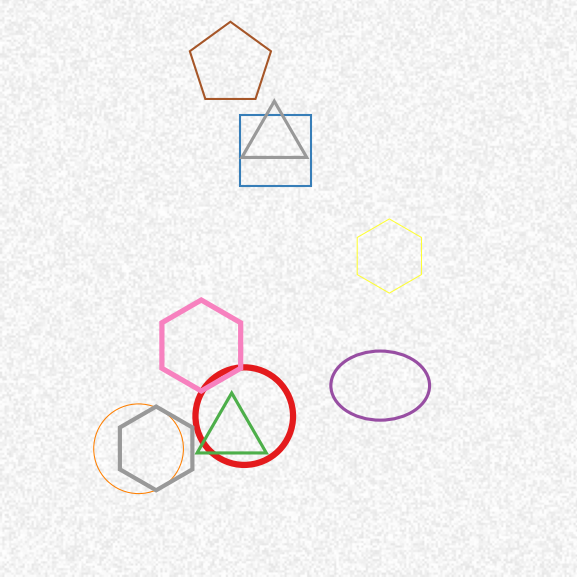[{"shape": "circle", "thickness": 3, "radius": 0.42, "center": [0.423, 0.279]}, {"shape": "square", "thickness": 1, "radius": 0.31, "center": [0.477, 0.739]}, {"shape": "triangle", "thickness": 1.5, "radius": 0.35, "center": [0.401, 0.249]}, {"shape": "oval", "thickness": 1.5, "radius": 0.43, "center": [0.658, 0.331]}, {"shape": "circle", "thickness": 0.5, "radius": 0.39, "center": [0.24, 0.222]}, {"shape": "hexagon", "thickness": 0.5, "radius": 0.32, "center": [0.674, 0.556]}, {"shape": "pentagon", "thickness": 1, "radius": 0.37, "center": [0.399, 0.888]}, {"shape": "hexagon", "thickness": 2.5, "radius": 0.39, "center": [0.349, 0.401]}, {"shape": "triangle", "thickness": 1.5, "radius": 0.32, "center": [0.475, 0.759]}, {"shape": "hexagon", "thickness": 2, "radius": 0.36, "center": [0.27, 0.223]}]